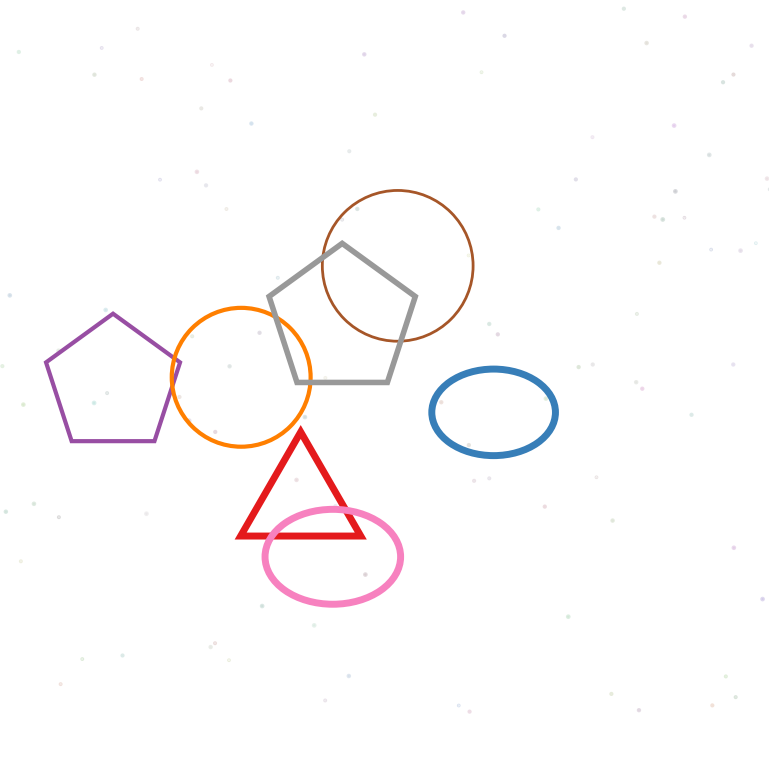[{"shape": "triangle", "thickness": 2.5, "radius": 0.45, "center": [0.391, 0.349]}, {"shape": "oval", "thickness": 2.5, "radius": 0.4, "center": [0.641, 0.464]}, {"shape": "pentagon", "thickness": 1.5, "radius": 0.46, "center": [0.147, 0.501]}, {"shape": "circle", "thickness": 1.5, "radius": 0.45, "center": [0.313, 0.51]}, {"shape": "circle", "thickness": 1, "radius": 0.49, "center": [0.517, 0.655]}, {"shape": "oval", "thickness": 2.5, "radius": 0.44, "center": [0.432, 0.277]}, {"shape": "pentagon", "thickness": 2, "radius": 0.5, "center": [0.444, 0.584]}]